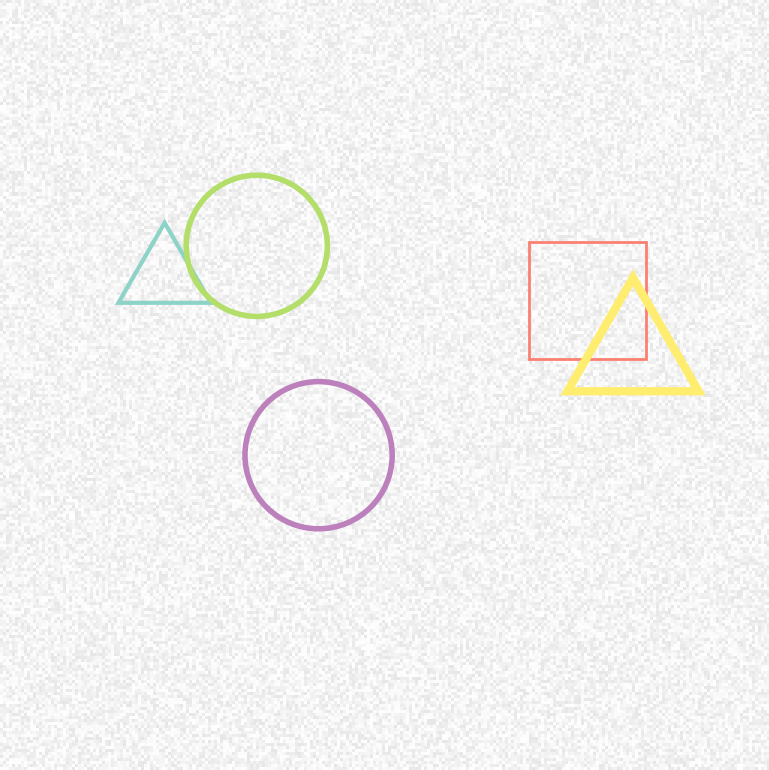[{"shape": "triangle", "thickness": 1.5, "radius": 0.35, "center": [0.214, 0.641]}, {"shape": "square", "thickness": 1, "radius": 0.38, "center": [0.763, 0.61]}, {"shape": "circle", "thickness": 2, "radius": 0.46, "center": [0.333, 0.681]}, {"shape": "circle", "thickness": 2, "radius": 0.48, "center": [0.414, 0.409]}, {"shape": "triangle", "thickness": 3, "radius": 0.49, "center": [0.822, 0.541]}]